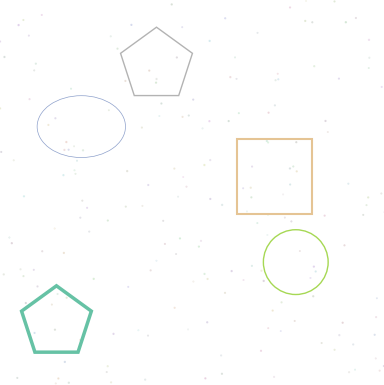[{"shape": "pentagon", "thickness": 2.5, "radius": 0.48, "center": [0.147, 0.162]}, {"shape": "oval", "thickness": 0.5, "radius": 0.57, "center": [0.211, 0.671]}, {"shape": "circle", "thickness": 1, "radius": 0.42, "center": [0.768, 0.319]}, {"shape": "square", "thickness": 1.5, "radius": 0.49, "center": [0.713, 0.542]}, {"shape": "pentagon", "thickness": 1, "radius": 0.49, "center": [0.406, 0.831]}]